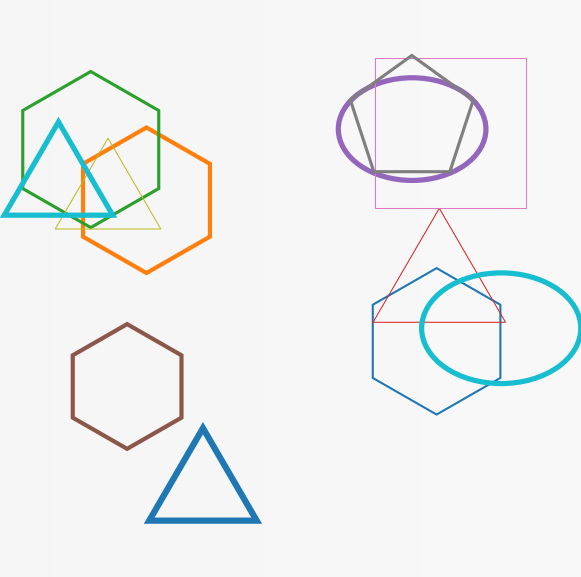[{"shape": "triangle", "thickness": 3, "radius": 0.53, "center": [0.349, 0.151]}, {"shape": "hexagon", "thickness": 1, "radius": 0.63, "center": [0.751, 0.408]}, {"shape": "hexagon", "thickness": 2, "radius": 0.63, "center": [0.252, 0.652]}, {"shape": "hexagon", "thickness": 1.5, "radius": 0.68, "center": [0.156, 0.74]}, {"shape": "triangle", "thickness": 0.5, "radius": 0.66, "center": [0.756, 0.507]}, {"shape": "oval", "thickness": 2.5, "radius": 0.63, "center": [0.709, 0.776]}, {"shape": "hexagon", "thickness": 2, "radius": 0.54, "center": [0.219, 0.33]}, {"shape": "square", "thickness": 0.5, "radius": 0.65, "center": [0.775, 0.769]}, {"shape": "pentagon", "thickness": 1.5, "radius": 0.56, "center": [0.709, 0.792]}, {"shape": "triangle", "thickness": 0.5, "radius": 0.52, "center": [0.186, 0.655]}, {"shape": "oval", "thickness": 2.5, "radius": 0.68, "center": [0.862, 0.431]}, {"shape": "triangle", "thickness": 2.5, "radius": 0.54, "center": [0.101, 0.68]}]